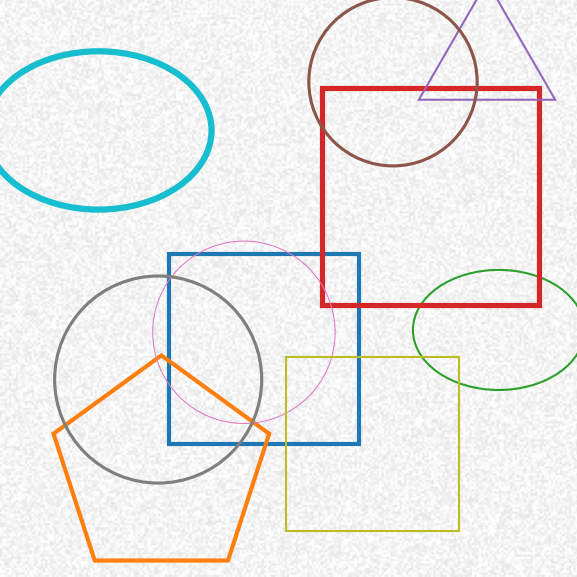[{"shape": "square", "thickness": 2, "radius": 0.82, "center": [0.457, 0.395]}, {"shape": "pentagon", "thickness": 2, "radius": 0.98, "center": [0.279, 0.187]}, {"shape": "oval", "thickness": 1, "radius": 0.74, "center": [0.864, 0.428]}, {"shape": "square", "thickness": 2.5, "radius": 0.94, "center": [0.745, 0.659]}, {"shape": "triangle", "thickness": 1, "radius": 0.68, "center": [0.843, 0.895]}, {"shape": "circle", "thickness": 1.5, "radius": 0.73, "center": [0.68, 0.858]}, {"shape": "circle", "thickness": 0.5, "radius": 0.79, "center": [0.422, 0.424]}, {"shape": "circle", "thickness": 1.5, "radius": 0.9, "center": [0.274, 0.342]}, {"shape": "square", "thickness": 1, "radius": 0.75, "center": [0.645, 0.23]}, {"shape": "oval", "thickness": 3, "radius": 0.98, "center": [0.171, 0.773]}]